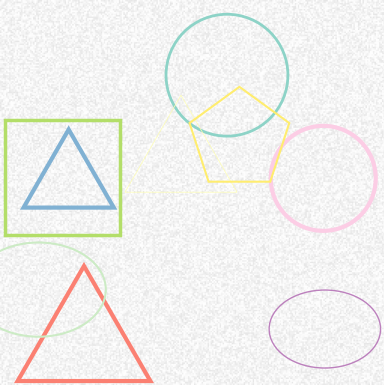[{"shape": "circle", "thickness": 2, "radius": 0.79, "center": [0.59, 0.805]}, {"shape": "triangle", "thickness": 0.5, "radius": 0.84, "center": [0.47, 0.585]}, {"shape": "triangle", "thickness": 3, "radius": 1.0, "center": [0.218, 0.11]}, {"shape": "triangle", "thickness": 3, "radius": 0.68, "center": [0.178, 0.528]}, {"shape": "square", "thickness": 2.5, "radius": 0.75, "center": [0.162, 0.54]}, {"shape": "circle", "thickness": 3, "radius": 0.68, "center": [0.84, 0.537]}, {"shape": "oval", "thickness": 1, "radius": 0.72, "center": [0.844, 0.145]}, {"shape": "oval", "thickness": 1.5, "radius": 0.87, "center": [0.1, 0.248]}, {"shape": "pentagon", "thickness": 1.5, "radius": 0.68, "center": [0.622, 0.638]}]